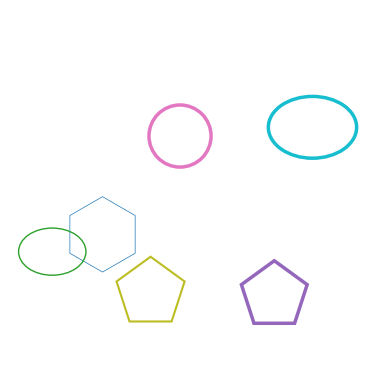[{"shape": "hexagon", "thickness": 0.5, "radius": 0.49, "center": [0.266, 0.391]}, {"shape": "oval", "thickness": 1, "radius": 0.44, "center": [0.136, 0.346]}, {"shape": "pentagon", "thickness": 2.5, "radius": 0.45, "center": [0.712, 0.233]}, {"shape": "circle", "thickness": 2.5, "radius": 0.4, "center": [0.468, 0.647]}, {"shape": "pentagon", "thickness": 1.5, "radius": 0.46, "center": [0.391, 0.24]}, {"shape": "oval", "thickness": 2.5, "radius": 0.57, "center": [0.812, 0.669]}]